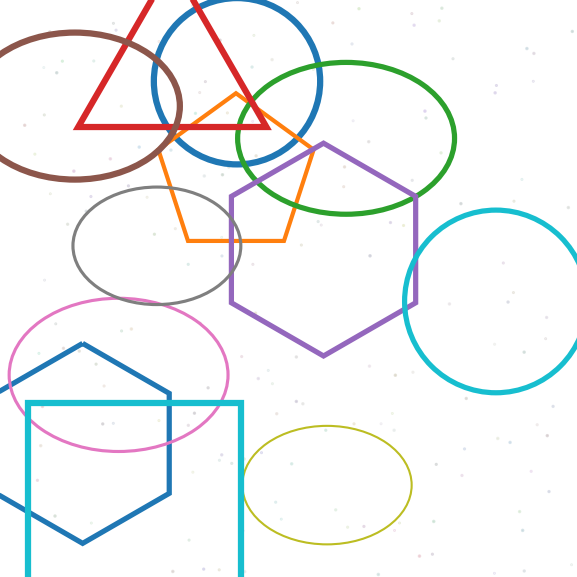[{"shape": "circle", "thickness": 3, "radius": 0.72, "center": [0.41, 0.858]}, {"shape": "hexagon", "thickness": 2.5, "radius": 0.87, "center": [0.143, 0.231]}, {"shape": "pentagon", "thickness": 2, "radius": 0.71, "center": [0.409, 0.696]}, {"shape": "oval", "thickness": 2.5, "radius": 0.94, "center": [0.599, 0.76]}, {"shape": "triangle", "thickness": 3, "radius": 0.94, "center": [0.298, 0.873]}, {"shape": "hexagon", "thickness": 2.5, "radius": 0.92, "center": [0.56, 0.567]}, {"shape": "oval", "thickness": 3, "radius": 0.91, "center": [0.13, 0.815]}, {"shape": "oval", "thickness": 1.5, "radius": 0.95, "center": [0.205, 0.35]}, {"shape": "oval", "thickness": 1.5, "radius": 0.73, "center": [0.272, 0.573]}, {"shape": "oval", "thickness": 1, "radius": 0.73, "center": [0.566, 0.159]}, {"shape": "square", "thickness": 3, "radius": 0.92, "center": [0.233, 0.118]}, {"shape": "circle", "thickness": 2.5, "radius": 0.79, "center": [0.859, 0.477]}]